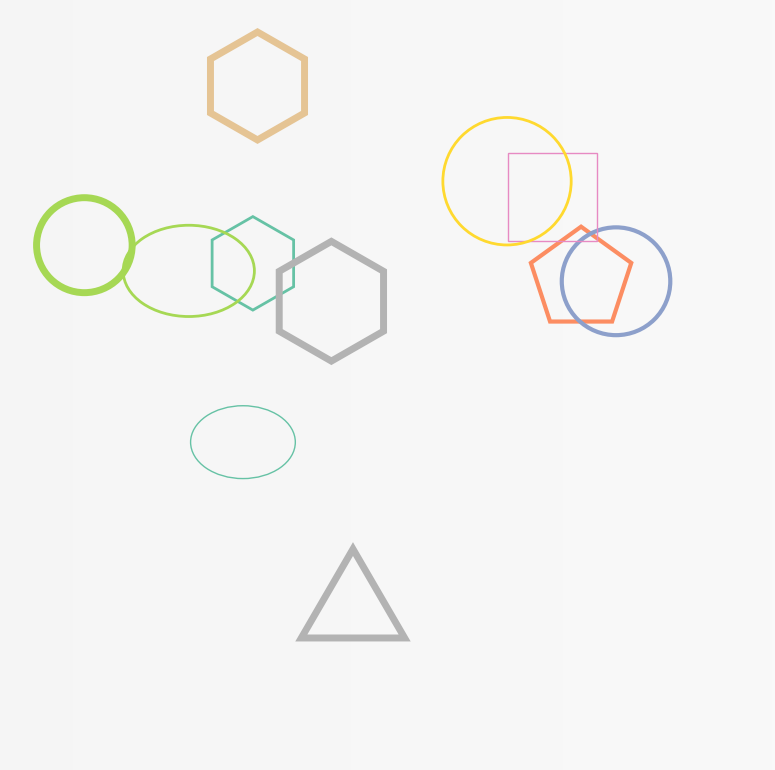[{"shape": "oval", "thickness": 0.5, "radius": 0.34, "center": [0.313, 0.426]}, {"shape": "hexagon", "thickness": 1, "radius": 0.3, "center": [0.326, 0.658]}, {"shape": "pentagon", "thickness": 1.5, "radius": 0.34, "center": [0.75, 0.638]}, {"shape": "circle", "thickness": 1.5, "radius": 0.35, "center": [0.795, 0.635]}, {"shape": "square", "thickness": 0.5, "radius": 0.29, "center": [0.713, 0.744]}, {"shape": "circle", "thickness": 2.5, "radius": 0.31, "center": [0.109, 0.682]}, {"shape": "oval", "thickness": 1, "radius": 0.42, "center": [0.244, 0.648]}, {"shape": "circle", "thickness": 1, "radius": 0.41, "center": [0.654, 0.765]}, {"shape": "hexagon", "thickness": 2.5, "radius": 0.35, "center": [0.332, 0.888]}, {"shape": "triangle", "thickness": 2.5, "radius": 0.38, "center": [0.455, 0.21]}, {"shape": "hexagon", "thickness": 2.5, "radius": 0.39, "center": [0.428, 0.609]}]